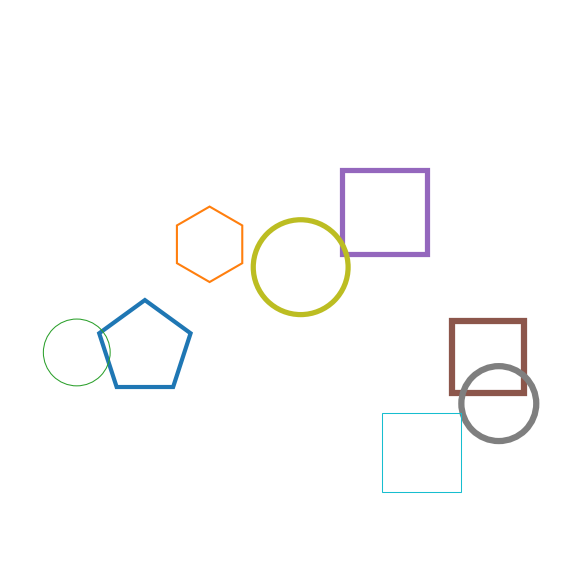[{"shape": "pentagon", "thickness": 2, "radius": 0.42, "center": [0.251, 0.396]}, {"shape": "hexagon", "thickness": 1, "radius": 0.33, "center": [0.363, 0.576]}, {"shape": "circle", "thickness": 0.5, "radius": 0.29, "center": [0.133, 0.389]}, {"shape": "square", "thickness": 2.5, "radius": 0.37, "center": [0.667, 0.632]}, {"shape": "square", "thickness": 3, "radius": 0.31, "center": [0.846, 0.381]}, {"shape": "circle", "thickness": 3, "radius": 0.32, "center": [0.864, 0.3]}, {"shape": "circle", "thickness": 2.5, "radius": 0.41, "center": [0.521, 0.537]}, {"shape": "square", "thickness": 0.5, "radius": 0.34, "center": [0.731, 0.216]}]